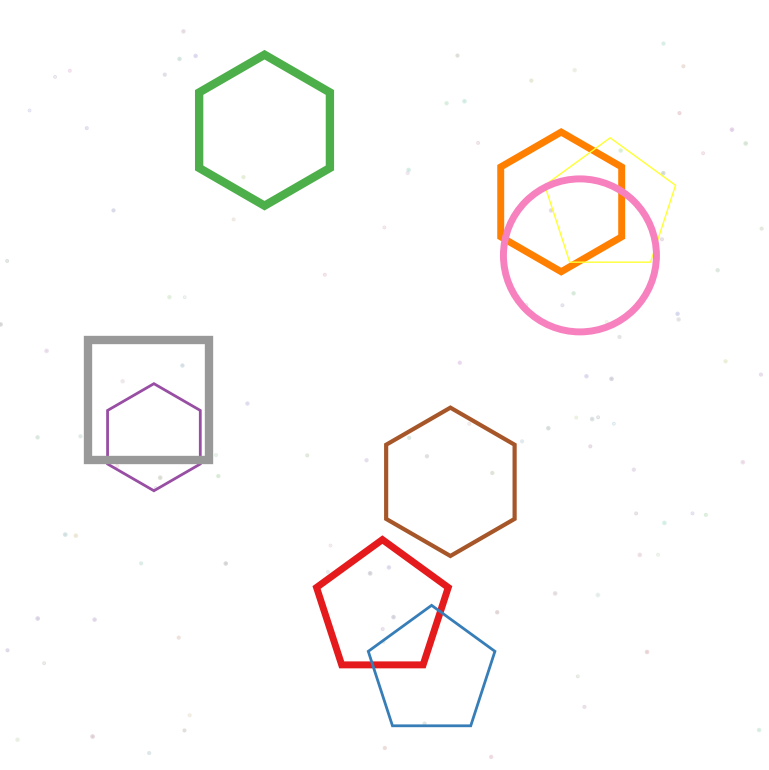[{"shape": "pentagon", "thickness": 2.5, "radius": 0.45, "center": [0.497, 0.209]}, {"shape": "pentagon", "thickness": 1, "radius": 0.43, "center": [0.561, 0.127]}, {"shape": "hexagon", "thickness": 3, "radius": 0.49, "center": [0.344, 0.831]}, {"shape": "hexagon", "thickness": 1, "radius": 0.35, "center": [0.2, 0.432]}, {"shape": "hexagon", "thickness": 2.5, "radius": 0.45, "center": [0.729, 0.738]}, {"shape": "pentagon", "thickness": 0.5, "radius": 0.45, "center": [0.792, 0.732]}, {"shape": "hexagon", "thickness": 1.5, "radius": 0.48, "center": [0.585, 0.374]}, {"shape": "circle", "thickness": 2.5, "radius": 0.5, "center": [0.753, 0.668]}, {"shape": "square", "thickness": 3, "radius": 0.39, "center": [0.193, 0.48]}]